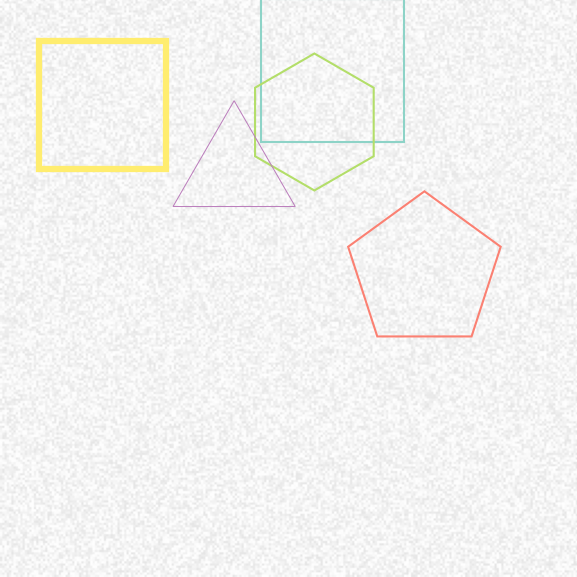[{"shape": "square", "thickness": 1, "radius": 0.62, "center": [0.575, 0.877]}, {"shape": "pentagon", "thickness": 1, "radius": 0.69, "center": [0.735, 0.529]}, {"shape": "hexagon", "thickness": 1, "radius": 0.59, "center": [0.544, 0.788]}, {"shape": "triangle", "thickness": 0.5, "radius": 0.61, "center": [0.405, 0.703]}, {"shape": "square", "thickness": 3, "radius": 0.55, "center": [0.178, 0.818]}]